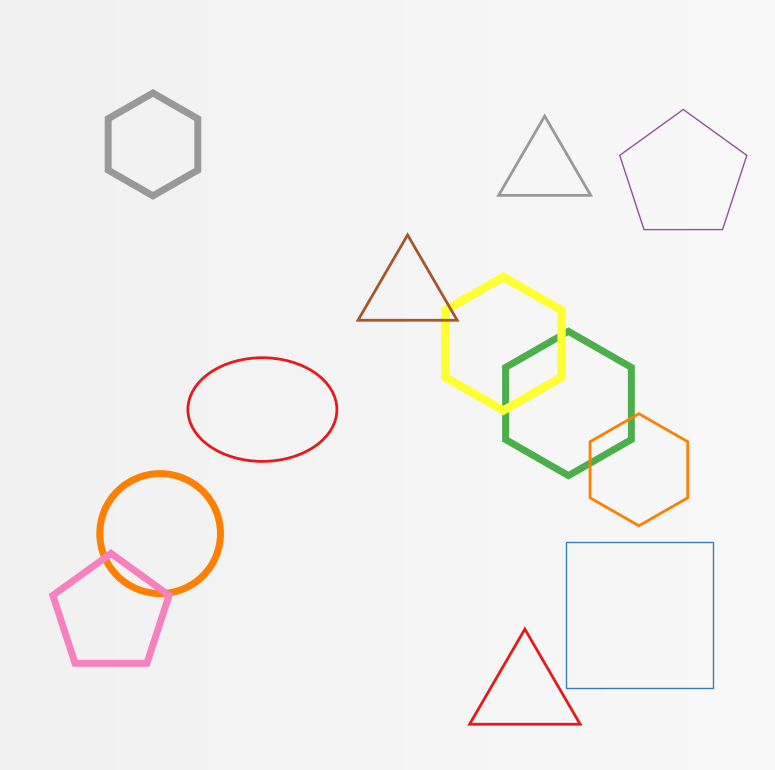[{"shape": "oval", "thickness": 1, "radius": 0.48, "center": [0.339, 0.468]}, {"shape": "triangle", "thickness": 1, "radius": 0.41, "center": [0.677, 0.101]}, {"shape": "square", "thickness": 0.5, "radius": 0.47, "center": [0.825, 0.201]}, {"shape": "hexagon", "thickness": 2.5, "radius": 0.47, "center": [0.734, 0.476]}, {"shape": "pentagon", "thickness": 0.5, "radius": 0.43, "center": [0.882, 0.772]}, {"shape": "circle", "thickness": 2.5, "radius": 0.39, "center": [0.207, 0.307]}, {"shape": "hexagon", "thickness": 1, "radius": 0.36, "center": [0.824, 0.39]}, {"shape": "hexagon", "thickness": 3, "radius": 0.43, "center": [0.649, 0.554]}, {"shape": "triangle", "thickness": 1, "radius": 0.37, "center": [0.526, 0.621]}, {"shape": "pentagon", "thickness": 2.5, "radius": 0.39, "center": [0.143, 0.202]}, {"shape": "hexagon", "thickness": 2.5, "radius": 0.33, "center": [0.197, 0.812]}, {"shape": "triangle", "thickness": 1, "radius": 0.34, "center": [0.703, 0.781]}]